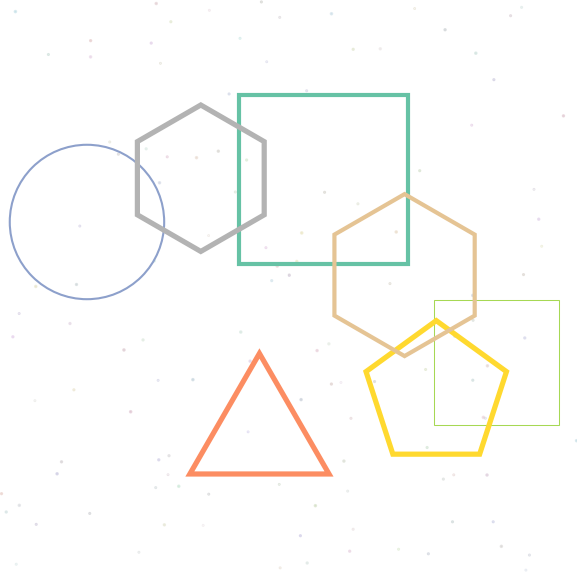[{"shape": "square", "thickness": 2, "radius": 0.73, "center": [0.56, 0.689]}, {"shape": "triangle", "thickness": 2.5, "radius": 0.7, "center": [0.449, 0.248]}, {"shape": "circle", "thickness": 1, "radius": 0.67, "center": [0.151, 0.615]}, {"shape": "square", "thickness": 0.5, "radius": 0.54, "center": [0.86, 0.372]}, {"shape": "pentagon", "thickness": 2.5, "radius": 0.64, "center": [0.755, 0.316]}, {"shape": "hexagon", "thickness": 2, "radius": 0.7, "center": [0.701, 0.523]}, {"shape": "hexagon", "thickness": 2.5, "radius": 0.63, "center": [0.348, 0.691]}]